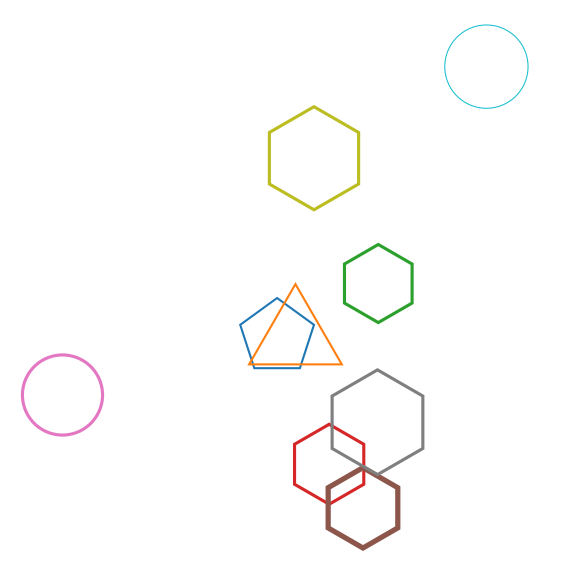[{"shape": "pentagon", "thickness": 1, "radius": 0.34, "center": [0.48, 0.416]}, {"shape": "triangle", "thickness": 1, "radius": 0.46, "center": [0.512, 0.415]}, {"shape": "hexagon", "thickness": 1.5, "radius": 0.34, "center": [0.655, 0.508]}, {"shape": "hexagon", "thickness": 1.5, "radius": 0.35, "center": [0.57, 0.195]}, {"shape": "hexagon", "thickness": 2.5, "radius": 0.35, "center": [0.629, 0.12]}, {"shape": "circle", "thickness": 1.5, "radius": 0.35, "center": [0.108, 0.315]}, {"shape": "hexagon", "thickness": 1.5, "radius": 0.45, "center": [0.654, 0.268]}, {"shape": "hexagon", "thickness": 1.5, "radius": 0.45, "center": [0.544, 0.725]}, {"shape": "circle", "thickness": 0.5, "radius": 0.36, "center": [0.842, 0.884]}]